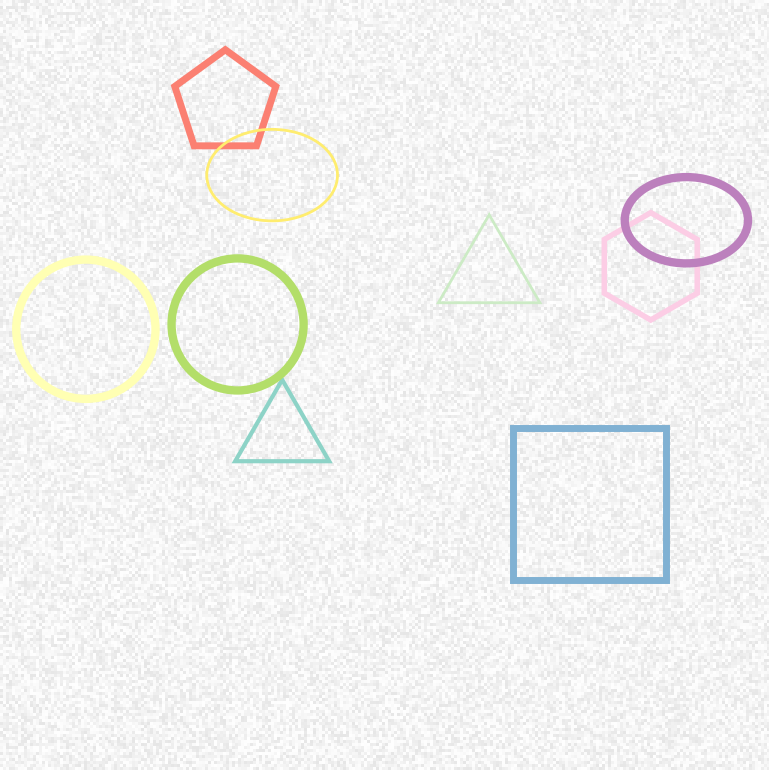[{"shape": "triangle", "thickness": 1.5, "radius": 0.35, "center": [0.366, 0.436]}, {"shape": "circle", "thickness": 3, "radius": 0.45, "center": [0.112, 0.572]}, {"shape": "pentagon", "thickness": 2.5, "radius": 0.34, "center": [0.293, 0.866]}, {"shape": "square", "thickness": 2.5, "radius": 0.5, "center": [0.766, 0.345]}, {"shape": "circle", "thickness": 3, "radius": 0.43, "center": [0.309, 0.579]}, {"shape": "hexagon", "thickness": 2, "radius": 0.35, "center": [0.845, 0.654]}, {"shape": "oval", "thickness": 3, "radius": 0.4, "center": [0.891, 0.714]}, {"shape": "triangle", "thickness": 1, "radius": 0.38, "center": [0.635, 0.645]}, {"shape": "oval", "thickness": 1, "radius": 0.42, "center": [0.353, 0.773]}]